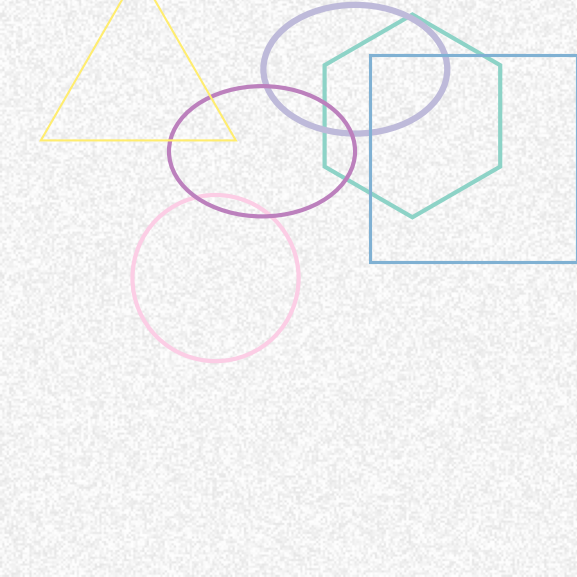[{"shape": "hexagon", "thickness": 2, "radius": 0.88, "center": [0.714, 0.798]}, {"shape": "oval", "thickness": 3, "radius": 0.8, "center": [0.615, 0.879]}, {"shape": "square", "thickness": 1.5, "radius": 0.9, "center": [0.82, 0.725]}, {"shape": "circle", "thickness": 2, "radius": 0.72, "center": [0.373, 0.518]}, {"shape": "oval", "thickness": 2, "radius": 0.81, "center": [0.454, 0.737]}, {"shape": "triangle", "thickness": 1, "radius": 0.97, "center": [0.24, 0.853]}]